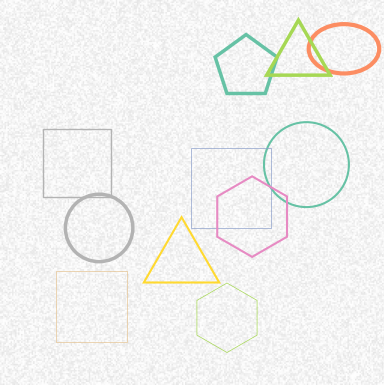[{"shape": "pentagon", "thickness": 2.5, "radius": 0.42, "center": [0.639, 0.826]}, {"shape": "circle", "thickness": 1.5, "radius": 0.55, "center": [0.796, 0.572]}, {"shape": "oval", "thickness": 3, "radius": 0.46, "center": [0.893, 0.873]}, {"shape": "square", "thickness": 0.5, "radius": 0.52, "center": [0.6, 0.512]}, {"shape": "hexagon", "thickness": 1.5, "radius": 0.52, "center": [0.655, 0.437]}, {"shape": "triangle", "thickness": 2.5, "radius": 0.48, "center": [0.775, 0.852]}, {"shape": "hexagon", "thickness": 0.5, "radius": 0.45, "center": [0.59, 0.175]}, {"shape": "triangle", "thickness": 1.5, "radius": 0.57, "center": [0.472, 0.323]}, {"shape": "square", "thickness": 0.5, "radius": 0.46, "center": [0.239, 0.203]}, {"shape": "circle", "thickness": 2.5, "radius": 0.44, "center": [0.257, 0.408]}, {"shape": "square", "thickness": 1, "radius": 0.44, "center": [0.201, 0.576]}]